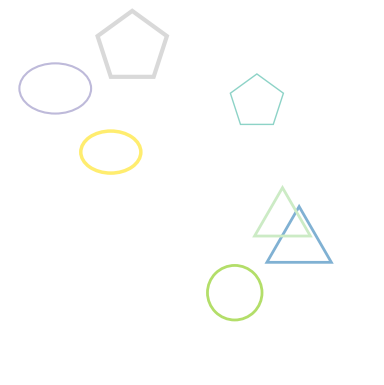[{"shape": "pentagon", "thickness": 1, "radius": 0.36, "center": [0.667, 0.735]}, {"shape": "oval", "thickness": 1.5, "radius": 0.47, "center": [0.144, 0.77]}, {"shape": "triangle", "thickness": 2, "radius": 0.48, "center": [0.777, 0.367]}, {"shape": "circle", "thickness": 2, "radius": 0.35, "center": [0.61, 0.24]}, {"shape": "pentagon", "thickness": 3, "radius": 0.47, "center": [0.343, 0.877]}, {"shape": "triangle", "thickness": 2, "radius": 0.42, "center": [0.734, 0.429]}, {"shape": "oval", "thickness": 2.5, "radius": 0.39, "center": [0.288, 0.605]}]